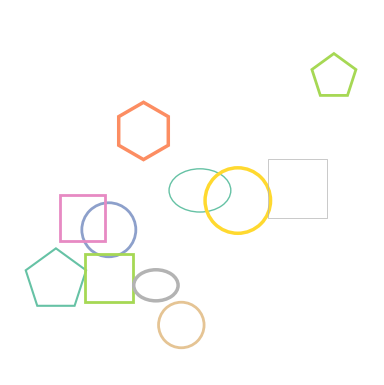[{"shape": "pentagon", "thickness": 1.5, "radius": 0.41, "center": [0.145, 0.272]}, {"shape": "oval", "thickness": 1, "radius": 0.4, "center": [0.519, 0.505]}, {"shape": "hexagon", "thickness": 2.5, "radius": 0.37, "center": [0.373, 0.66]}, {"shape": "circle", "thickness": 2, "radius": 0.35, "center": [0.283, 0.403]}, {"shape": "square", "thickness": 2, "radius": 0.3, "center": [0.214, 0.433]}, {"shape": "pentagon", "thickness": 2, "radius": 0.3, "center": [0.867, 0.801]}, {"shape": "square", "thickness": 2, "radius": 0.31, "center": [0.283, 0.278]}, {"shape": "circle", "thickness": 2.5, "radius": 0.43, "center": [0.618, 0.479]}, {"shape": "circle", "thickness": 2, "radius": 0.3, "center": [0.471, 0.156]}, {"shape": "oval", "thickness": 2.5, "radius": 0.29, "center": [0.405, 0.259]}, {"shape": "square", "thickness": 0.5, "radius": 0.39, "center": [0.773, 0.511]}]